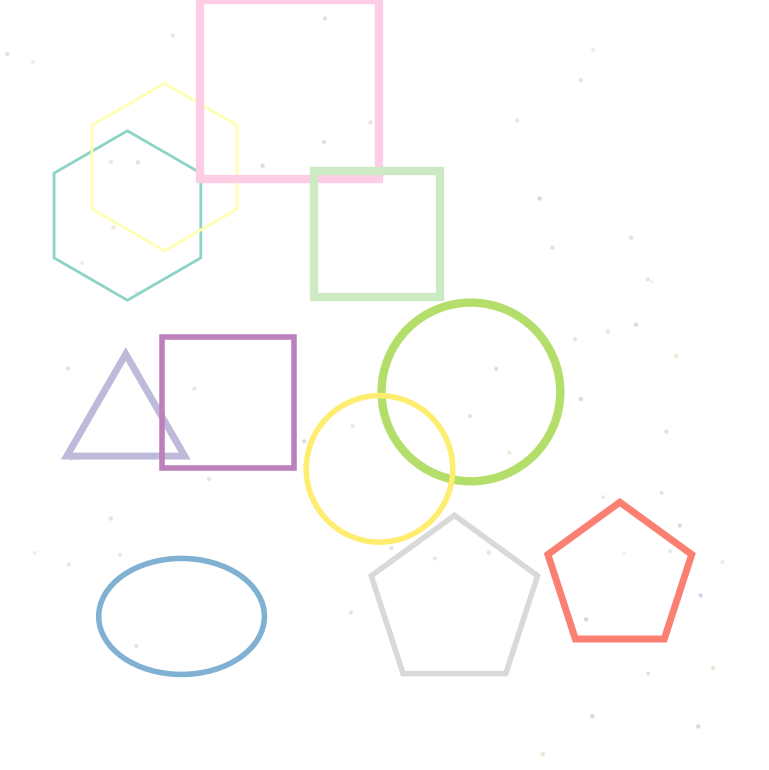[{"shape": "hexagon", "thickness": 1, "radius": 0.55, "center": [0.165, 0.72]}, {"shape": "hexagon", "thickness": 1, "radius": 0.54, "center": [0.214, 0.783]}, {"shape": "triangle", "thickness": 2.5, "radius": 0.44, "center": [0.163, 0.452]}, {"shape": "pentagon", "thickness": 2.5, "radius": 0.49, "center": [0.805, 0.25]}, {"shape": "oval", "thickness": 2, "radius": 0.54, "center": [0.236, 0.199]}, {"shape": "circle", "thickness": 3, "radius": 0.58, "center": [0.612, 0.491]}, {"shape": "square", "thickness": 3, "radius": 0.58, "center": [0.376, 0.884]}, {"shape": "pentagon", "thickness": 2, "radius": 0.57, "center": [0.59, 0.217]}, {"shape": "square", "thickness": 2, "radius": 0.43, "center": [0.296, 0.478]}, {"shape": "square", "thickness": 3, "radius": 0.41, "center": [0.489, 0.696]}, {"shape": "circle", "thickness": 2, "radius": 0.48, "center": [0.493, 0.391]}]